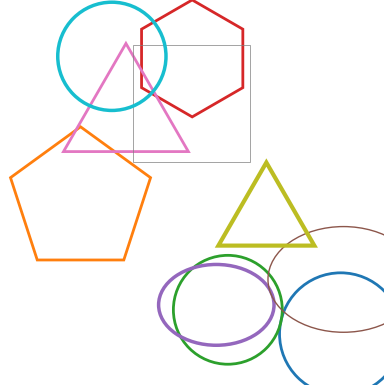[{"shape": "circle", "thickness": 2, "radius": 0.79, "center": [0.885, 0.133]}, {"shape": "pentagon", "thickness": 2, "radius": 0.96, "center": [0.209, 0.479]}, {"shape": "circle", "thickness": 2, "radius": 0.71, "center": [0.592, 0.195]}, {"shape": "hexagon", "thickness": 2, "radius": 0.76, "center": [0.499, 0.848]}, {"shape": "oval", "thickness": 2.5, "radius": 0.75, "center": [0.562, 0.208]}, {"shape": "oval", "thickness": 1, "radius": 0.98, "center": [0.892, 0.274]}, {"shape": "triangle", "thickness": 2, "radius": 0.94, "center": [0.327, 0.7]}, {"shape": "square", "thickness": 0.5, "radius": 0.76, "center": [0.497, 0.732]}, {"shape": "triangle", "thickness": 3, "radius": 0.72, "center": [0.692, 0.434]}, {"shape": "circle", "thickness": 2.5, "radius": 0.7, "center": [0.291, 0.854]}]